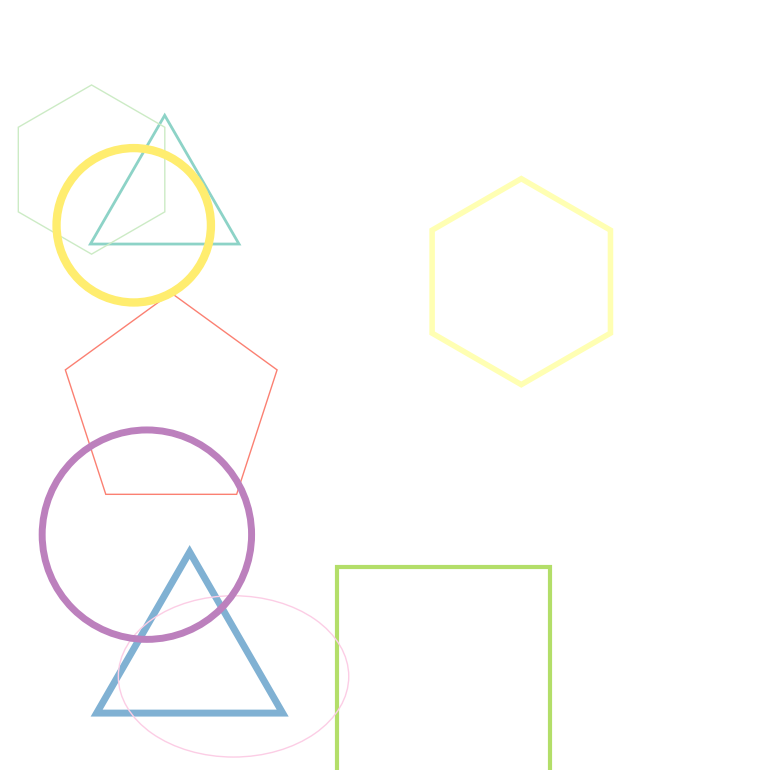[{"shape": "triangle", "thickness": 1, "radius": 0.56, "center": [0.214, 0.739]}, {"shape": "hexagon", "thickness": 2, "radius": 0.67, "center": [0.677, 0.634]}, {"shape": "pentagon", "thickness": 0.5, "radius": 0.72, "center": [0.222, 0.475]}, {"shape": "triangle", "thickness": 2.5, "radius": 0.7, "center": [0.246, 0.144]}, {"shape": "square", "thickness": 1.5, "radius": 0.69, "center": [0.576, 0.126]}, {"shape": "oval", "thickness": 0.5, "radius": 0.75, "center": [0.303, 0.122]}, {"shape": "circle", "thickness": 2.5, "radius": 0.68, "center": [0.191, 0.306]}, {"shape": "hexagon", "thickness": 0.5, "radius": 0.55, "center": [0.119, 0.78]}, {"shape": "circle", "thickness": 3, "radius": 0.5, "center": [0.174, 0.707]}]